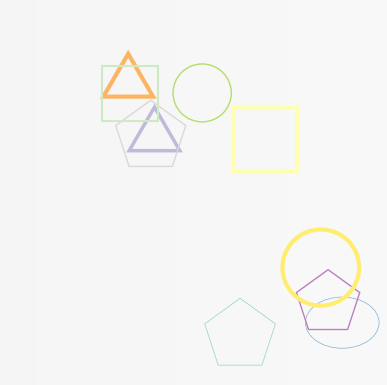[{"shape": "pentagon", "thickness": 0.5, "radius": 0.48, "center": [0.62, 0.129]}, {"shape": "square", "thickness": 3, "radius": 0.41, "center": [0.683, 0.637]}, {"shape": "triangle", "thickness": 2.5, "radius": 0.38, "center": [0.399, 0.646]}, {"shape": "oval", "thickness": 0.5, "radius": 0.47, "center": [0.883, 0.162]}, {"shape": "triangle", "thickness": 3, "radius": 0.37, "center": [0.331, 0.786]}, {"shape": "circle", "thickness": 1, "radius": 0.38, "center": [0.522, 0.759]}, {"shape": "pentagon", "thickness": 1, "radius": 0.47, "center": [0.389, 0.645]}, {"shape": "pentagon", "thickness": 1, "radius": 0.43, "center": [0.847, 0.214]}, {"shape": "square", "thickness": 1.5, "radius": 0.36, "center": [0.335, 0.756]}, {"shape": "circle", "thickness": 3, "radius": 0.49, "center": [0.828, 0.305]}]